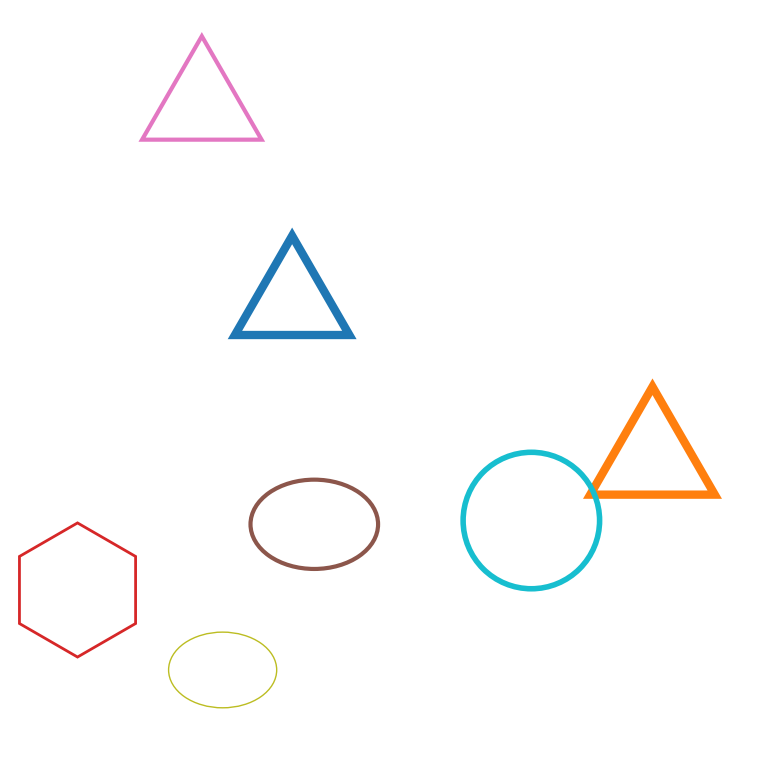[{"shape": "triangle", "thickness": 3, "radius": 0.43, "center": [0.379, 0.608]}, {"shape": "triangle", "thickness": 3, "radius": 0.47, "center": [0.847, 0.404]}, {"shape": "hexagon", "thickness": 1, "radius": 0.44, "center": [0.101, 0.234]}, {"shape": "oval", "thickness": 1.5, "radius": 0.41, "center": [0.408, 0.319]}, {"shape": "triangle", "thickness": 1.5, "radius": 0.45, "center": [0.262, 0.863]}, {"shape": "oval", "thickness": 0.5, "radius": 0.35, "center": [0.289, 0.13]}, {"shape": "circle", "thickness": 2, "radius": 0.44, "center": [0.69, 0.324]}]